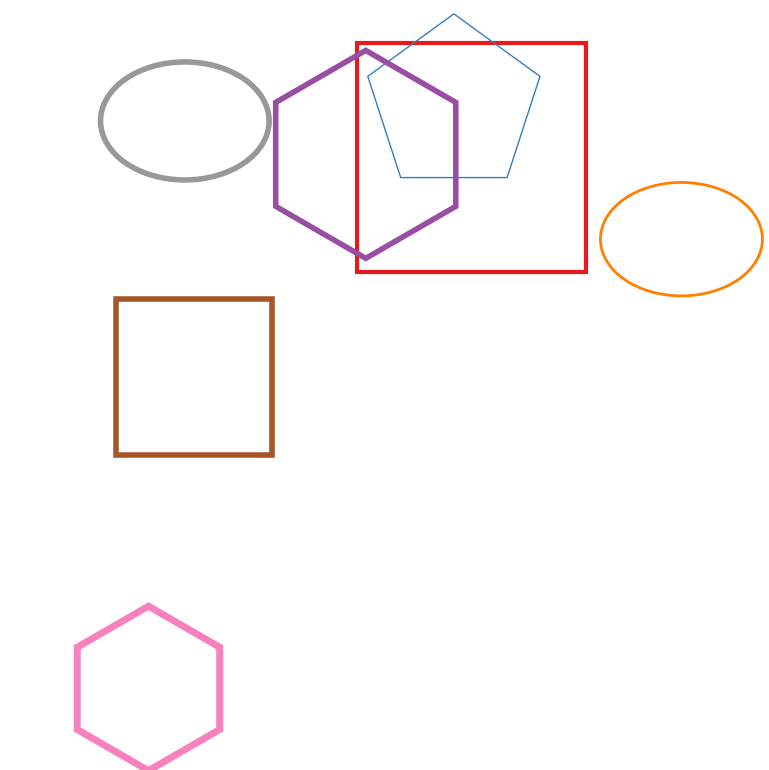[{"shape": "square", "thickness": 1.5, "radius": 0.74, "center": [0.613, 0.796]}, {"shape": "pentagon", "thickness": 0.5, "radius": 0.59, "center": [0.589, 0.864]}, {"shape": "hexagon", "thickness": 2, "radius": 0.68, "center": [0.475, 0.8]}, {"shape": "oval", "thickness": 1, "radius": 0.53, "center": [0.885, 0.689]}, {"shape": "square", "thickness": 2, "radius": 0.51, "center": [0.252, 0.511]}, {"shape": "hexagon", "thickness": 2.5, "radius": 0.53, "center": [0.193, 0.106]}, {"shape": "oval", "thickness": 2, "radius": 0.55, "center": [0.24, 0.843]}]